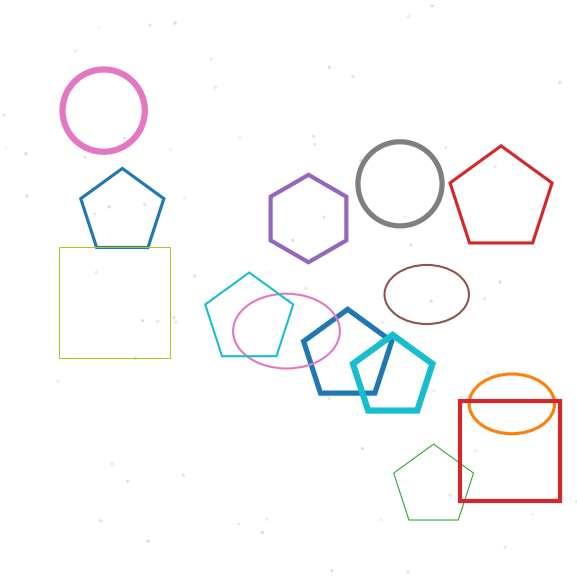[{"shape": "pentagon", "thickness": 1.5, "radius": 0.38, "center": [0.212, 0.632]}, {"shape": "pentagon", "thickness": 2.5, "radius": 0.4, "center": [0.602, 0.383]}, {"shape": "oval", "thickness": 1.5, "radius": 0.37, "center": [0.886, 0.3]}, {"shape": "pentagon", "thickness": 0.5, "radius": 0.36, "center": [0.751, 0.157]}, {"shape": "square", "thickness": 2, "radius": 0.43, "center": [0.882, 0.218]}, {"shape": "pentagon", "thickness": 1.5, "radius": 0.46, "center": [0.868, 0.654]}, {"shape": "hexagon", "thickness": 2, "radius": 0.38, "center": [0.534, 0.621]}, {"shape": "oval", "thickness": 1, "radius": 0.37, "center": [0.739, 0.489]}, {"shape": "oval", "thickness": 1, "radius": 0.46, "center": [0.496, 0.426]}, {"shape": "circle", "thickness": 3, "radius": 0.36, "center": [0.18, 0.808]}, {"shape": "circle", "thickness": 2.5, "radius": 0.36, "center": [0.693, 0.681]}, {"shape": "square", "thickness": 0.5, "radius": 0.48, "center": [0.199, 0.475]}, {"shape": "pentagon", "thickness": 1, "radius": 0.4, "center": [0.432, 0.447]}, {"shape": "pentagon", "thickness": 3, "radius": 0.36, "center": [0.68, 0.347]}]